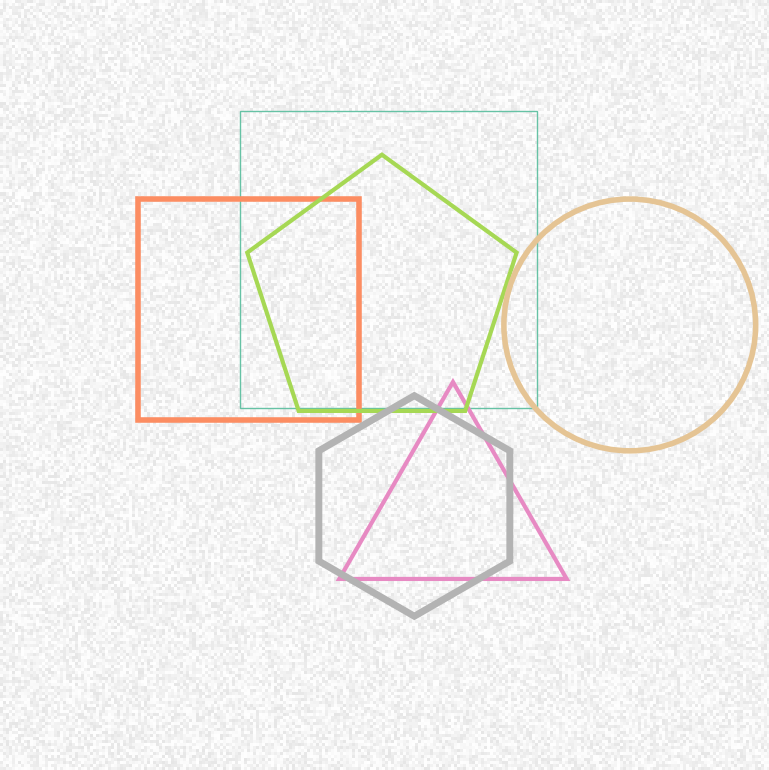[{"shape": "square", "thickness": 0.5, "radius": 0.96, "center": [0.505, 0.663]}, {"shape": "square", "thickness": 2, "radius": 0.72, "center": [0.323, 0.598]}, {"shape": "triangle", "thickness": 1.5, "radius": 0.85, "center": [0.588, 0.333]}, {"shape": "pentagon", "thickness": 1.5, "radius": 0.92, "center": [0.496, 0.615]}, {"shape": "circle", "thickness": 2, "radius": 0.82, "center": [0.818, 0.578]}, {"shape": "hexagon", "thickness": 2.5, "radius": 0.72, "center": [0.538, 0.343]}]